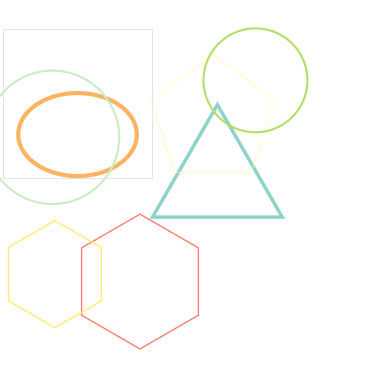[{"shape": "triangle", "thickness": 2.5, "radius": 0.97, "center": [0.565, 0.533]}, {"shape": "pentagon", "thickness": 0.5, "radius": 0.85, "center": [0.553, 0.689]}, {"shape": "hexagon", "thickness": 1, "radius": 0.88, "center": [0.364, 0.269]}, {"shape": "oval", "thickness": 3, "radius": 0.77, "center": [0.201, 0.651]}, {"shape": "circle", "thickness": 1.5, "radius": 0.67, "center": [0.664, 0.791]}, {"shape": "square", "thickness": 0.5, "radius": 0.97, "center": [0.201, 0.732]}, {"shape": "circle", "thickness": 1.5, "radius": 0.87, "center": [0.136, 0.643]}, {"shape": "hexagon", "thickness": 1, "radius": 0.7, "center": [0.143, 0.288]}]